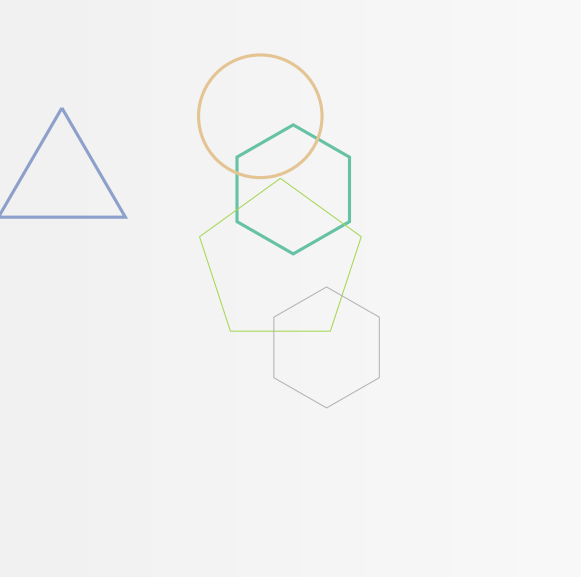[{"shape": "hexagon", "thickness": 1.5, "radius": 0.56, "center": [0.505, 0.671]}, {"shape": "triangle", "thickness": 1.5, "radius": 0.63, "center": [0.106, 0.686]}, {"shape": "pentagon", "thickness": 0.5, "radius": 0.73, "center": [0.482, 0.544]}, {"shape": "circle", "thickness": 1.5, "radius": 0.53, "center": [0.448, 0.798]}, {"shape": "hexagon", "thickness": 0.5, "radius": 0.52, "center": [0.562, 0.398]}]